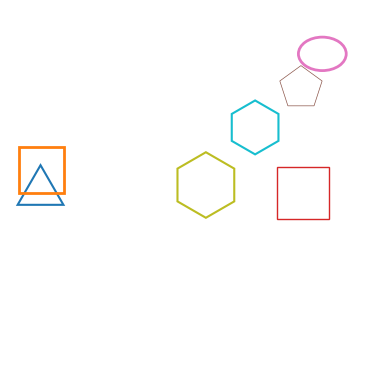[{"shape": "triangle", "thickness": 1.5, "radius": 0.34, "center": [0.105, 0.502]}, {"shape": "square", "thickness": 2, "radius": 0.29, "center": [0.109, 0.558]}, {"shape": "square", "thickness": 1, "radius": 0.33, "center": [0.787, 0.498]}, {"shape": "pentagon", "thickness": 0.5, "radius": 0.29, "center": [0.782, 0.772]}, {"shape": "oval", "thickness": 2, "radius": 0.31, "center": [0.837, 0.86]}, {"shape": "hexagon", "thickness": 1.5, "radius": 0.43, "center": [0.535, 0.519]}, {"shape": "hexagon", "thickness": 1.5, "radius": 0.35, "center": [0.663, 0.669]}]